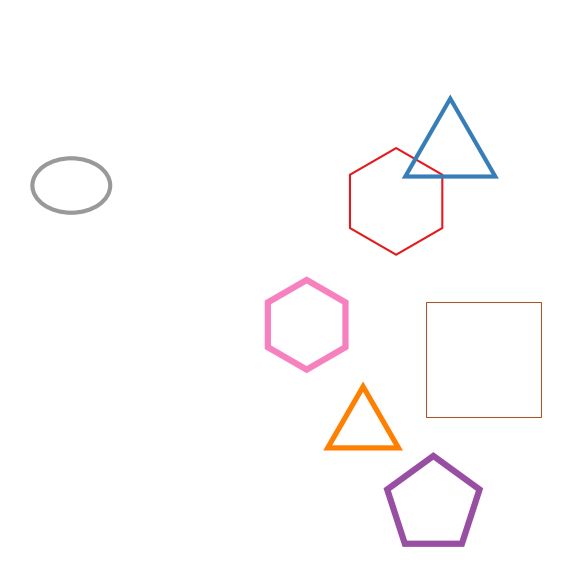[{"shape": "hexagon", "thickness": 1, "radius": 0.46, "center": [0.686, 0.65]}, {"shape": "triangle", "thickness": 2, "radius": 0.45, "center": [0.78, 0.738]}, {"shape": "pentagon", "thickness": 3, "radius": 0.42, "center": [0.75, 0.126]}, {"shape": "triangle", "thickness": 2.5, "radius": 0.35, "center": [0.629, 0.259]}, {"shape": "square", "thickness": 0.5, "radius": 0.5, "center": [0.837, 0.377]}, {"shape": "hexagon", "thickness": 3, "radius": 0.39, "center": [0.531, 0.437]}, {"shape": "oval", "thickness": 2, "radius": 0.34, "center": [0.123, 0.678]}]